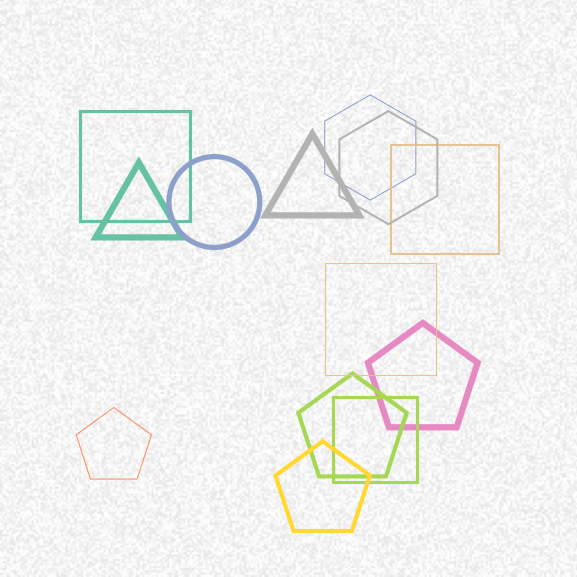[{"shape": "square", "thickness": 1.5, "radius": 0.47, "center": [0.234, 0.712]}, {"shape": "triangle", "thickness": 3, "radius": 0.43, "center": [0.24, 0.631]}, {"shape": "pentagon", "thickness": 0.5, "radius": 0.34, "center": [0.197, 0.225]}, {"shape": "hexagon", "thickness": 0.5, "radius": 0.46, "center": [0.641, 0.744]}, {"shape": "circle", "thickness": 2.5, "radius": 0.39, "center": [0.371, 0.649]}, {"shape": "pentagon", "thickness": 3, "radius": 0.5, "center": [0.732, 0.34]}, {"shape": "pentagon", "thickness": 2, "radius": 0.49, "center": [0.61, 0.254]}, {"shape": "square", "thickness": 1.5, "radius": 0.37, "center": [0.649, 0.238]}, {"shape": "pentagon", "thickness": 2, "radius": 0.43, "center": [0.559, 0.149]}, {"shape": "square", "thickness": 0.5, "radius": 0.48, "center": [0.659, 0.447]}, {"shape": "square", "thickness": 1, "radius": 0.47, "center": [0.771, 0.654]}, {"shape": "triangle", "thickness": 3, "radius": 0.47, "center": [0.541, 0.673]}, {"shape": "hexagon", "thickness": 1, "radius": 0.49, "center": [0.672, 0.709]}]